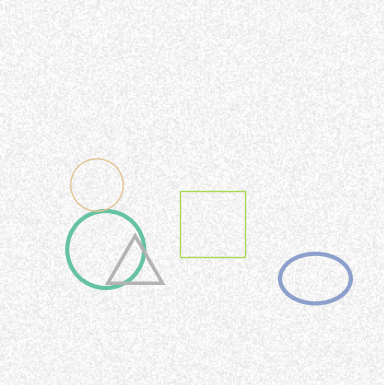[{"shape": "circle", "thickness": 3, "radius": 0.5, "center": [0.275, 0.352]}, {"shape": "oval", "thickness": 3, "radius": 0.46, "center": [0.819, 0.276]}, {"shape": "square", "thickness": 1, "radius": 0.43, "center": [0.552, 0.418]}, {"shape": "circle", "thickness": 1, "radius": 0.34, "center": [0.252, 0.519]}, {"shape": "triangle", "thickness": 2.5, "radius": 0.41, "center": [0.351, 0.305]}]